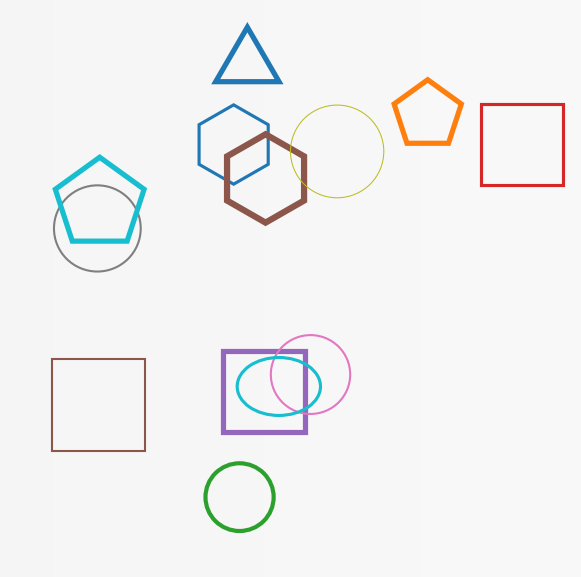[{"shape": "hexagon", "thickness": 1.5, "radius": 0.34, "center": [0.402, 0.749]}, {"shape": "triangle", "thickness": 2.5, "radius": 0.31, "center": [0.426, 0.889]}, {"shape": "pentagon", "thickness": 2.5, "radius": 0.3, "center": [0.736, 0.8]}, {"shape": "circle", "thickness": 2, "radius": 0.29, "center": [0.412, 0.138]}, {"shape": "square", "thickness": 1.5, "radius": 0.35, "center": [0.898, 0.749]}, {"shape": "square", "thickness": 2.5, "radius": 0.35, "center": [0.454, 0.321]}, {"shape": "hexagon", "thickness": 3, "radius": 0.38, "center": [0.457, 0.69]}, {"shape": "square", "thickness": 1, "radius": 0.4, "center": [0.169, 0.298]}, {"shape": "circle", "thickness": 1, "radius": 0.34, "center": [0.534, 0.351]}, {"shape": "circle", "thickness": 1, "radius": 0.37, "center": [0.167, 0.604]}, {"shape": "circle", "thickness": 0.5, "radius": 0.4, "center": [0.58, 0.737]}, {"shape": "oval", "thickness": 1.5, "radius": 0.36, "center": [0.48, 0.33]}, {"shape": "pentagon", "thickness": 2.5, "radius": 0.4, "center": [0.172, 0.647]}]